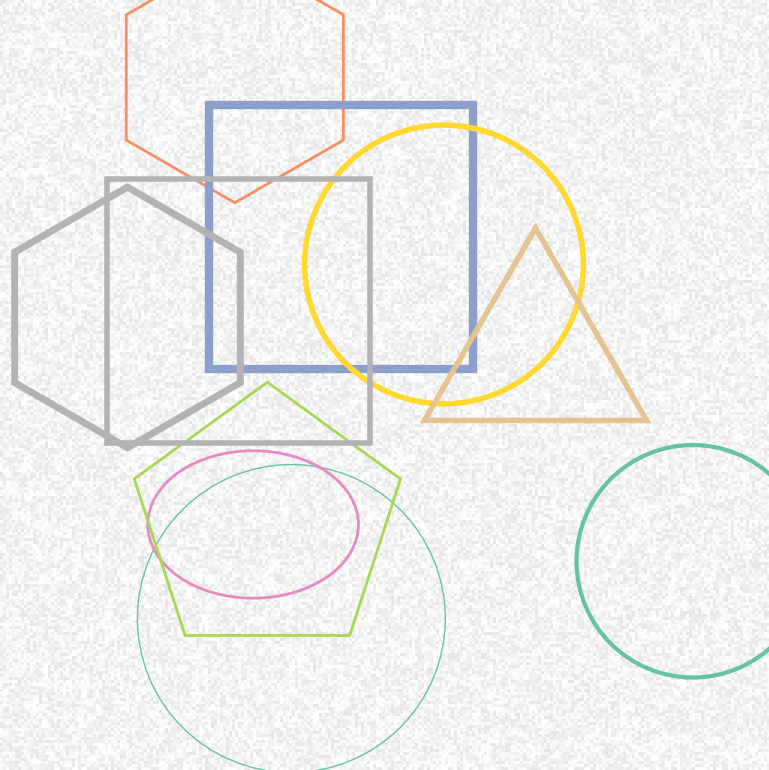[{"shape": "circle", "thickness": 1.5, "radius": 0.75, "center": [0.9, 0.271]}, {"shape": "circle", "thickness": 0.5, "radius": 1.0, "center": [0.378, 0.197]}, {"shape": "hexagon", "thickness": 1, "radius": 0.81, "center": [0.305, 0.899]}, {"shape": "square", "thickness": 3, "radius": 0.86, "center": [0.443, 0.692]}, {"shape": "oval", "thickness": 1, "radius": 0.68, "center": [0.329, 0.319]}, {"shape": "pentagon", "thickness": 1, "radius": 0.91, "center": [0.347, 0.322]}, {"shape": "circle", "thickness": 2, "radius": 0.91, "center": [0.577, 0.657]}, {"shape": "triangle", "thickness": 2, "radius": 0.83, "center": [0.696, 0.537]}, {"shape": "hexagon", "thickness": 2.5, "radius": 0.85, "center": [0.166, 0.588]}, {"shape": "square", "thickness": 2, "radius": 0.86, "center": [0.31, 0.597]}]